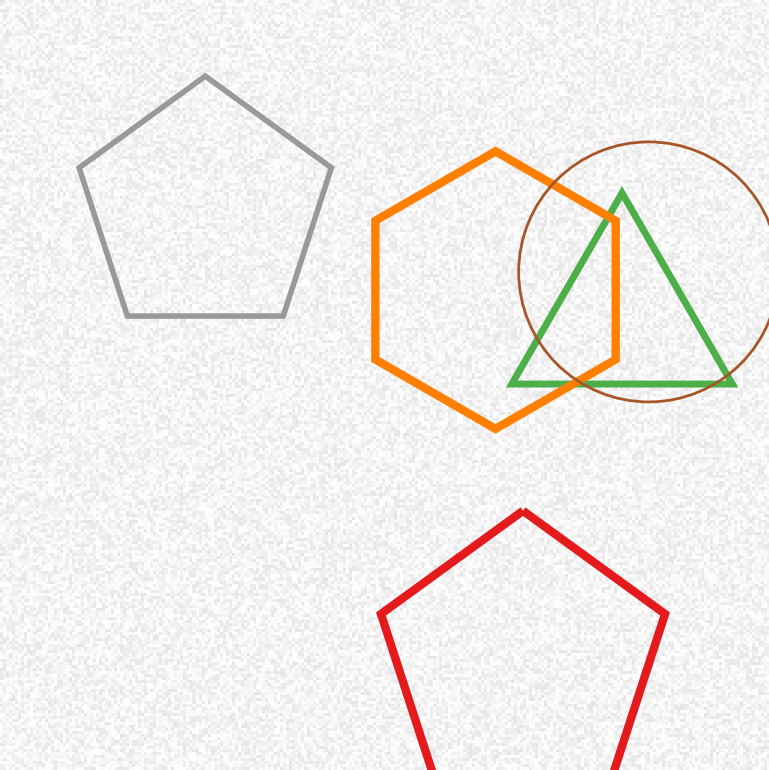[{"shape": "pentagon", "thickness": 3, "radius": 0.97, "center": [0.679, 0.143]}, {"shape": "triangle", "thickness": 2.5, "radius": 0.83, "center": [0.808, 0.584]}, {"shape": "hexagon", "thickness": 3, "radius": 0.9, "center": [0.644, 0.623]}, {"shape": "circle", "thickness": 1, "radius": 0.84, "center": [0.842, 0.647]}, {"shape": "pentagon", "thickness": 2, "radius": 0.86, "center": [0.267, 0.729]}]